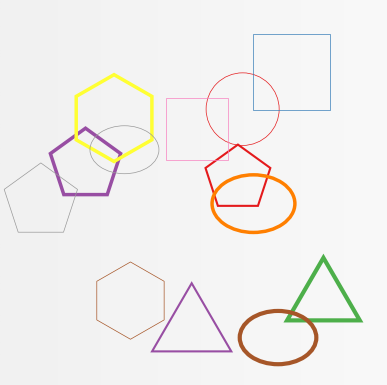[{"shape": "circle", "thickness": 0.5, "radius": 0.47, "center": [0.626, 0.717]}, {"shape": "pentagon", "thickness": 1.5, "radius": 0.44, "center": [0.614, 0.536]}, {"shape": "square", "thickness": 0.5, "radius": 0.5, "center": [0.752, 0.813]}, {"shape": "triangle", "thickness": 3, "radius": 0.54, "center": [0.835, 0.222]}, {"shape": "pentagon", "thickness": 2.5, "radius": 0.48, "center": [0.221, 0.572]}, {"shape": "triangle", "thickness": 1.5, "radius": 0.59, "center": [0.495, 0.146]}, {"shape": "oval", "thickness": 2.5, "radius": 0.53, "center": [0.654, 0.471]}, {"shape": "hexagon", "thickness": 2.5, "radius": 0.56, "center": [0.294, 0.693]}, {"shape": "hexagon", "thickness": 0.5, "radius": 0.5, "center": [0.337, 0.219]}, {"shape": "oval", "thickness": 3, "radius": 0.49, "center": [0.718, 0.123]}, {"shape": "square", "thickness": 0.5, "radius": 0.4, "center": [0.509, 0.665]}, {"shape": "pentagon", "thickness": 0.5, "radius": 0.5, "center": [0.105, 0.477]}, {"shape": "oval", "thickness": 0.5, "radius": 0.45, "center": [0.321, 0.611]}]